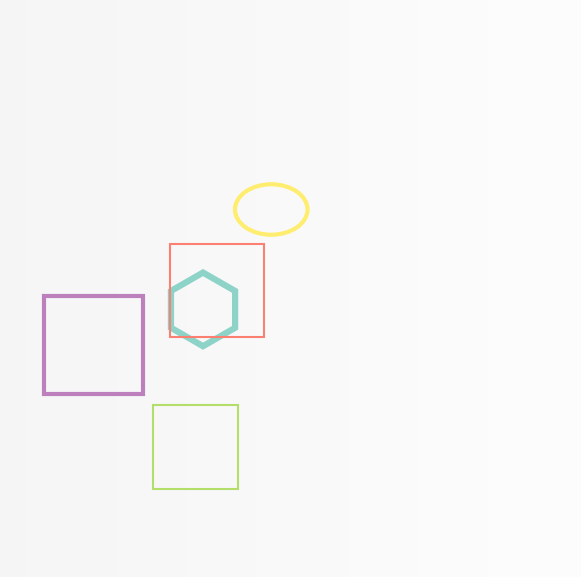[{"shape": "hexagon", "thickness": 3, "radius": 0.32, "center": [0.349, 0.463]}, {"shape": "square", "thickness": 1, "radius": 0.4, "center": [0.374, 0.496]}, {"shape": "square", "thickness": 1, "radius": 0.37, "center": [0.337, 0.226]}, {"shape": "square", "thickness": 2, "radius": 0.42, "center": [0.161, 0.402]}, {"shape": "oval", "thickness": 2, "radius": 0.31, "center": [0.467, 0.636]}]